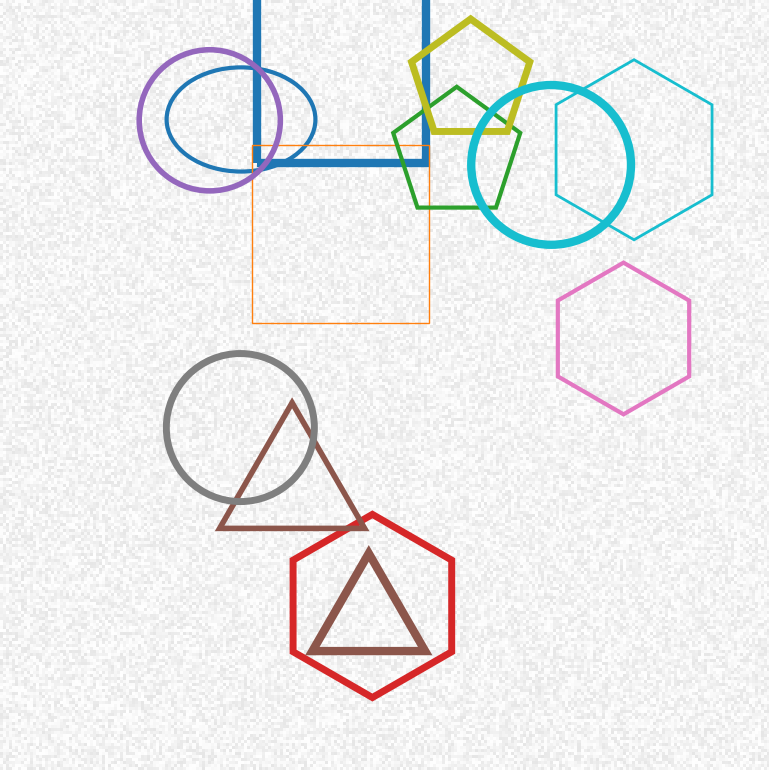[{"shape": "oval", "thickness": 1.5, "radius": 0.48, "center": [0.313, 0.845]}, {"shape": "square", "thickness": 3, "radius": 0.55, "center": [0.443, 0.898]}, {"shape": "square", "thickness": 0.5, "radius": 0.58, "center": [0.442, 0.696]}, {"shape": "pentagon", "thickness": 1.5, "radius": 0.43, "center": [0.593, 0.801]}, {"shape": "hexagon", "thickness": 2.5, "radius": 0.59, "center": [0.484, 0.213]}, {"shape": "circle", "thickness": 2, "radius": 0.46, "center": [0.272, 0.844]}, {"shape": "triangle", "thickness": 2, "radius": 0.54, "center": [0.379, 0.368]}, {"shape": "triangle", "thickness": 3, "radius": 0.42, "center": [0.479, 0.197]}, {"shape": "hexagon", "thickness": 1.5, "radius": 0.49, "center": [0.81, 0.56]}, {"shape": "circle", "thickness": 2.5, "radius": 0.48, "center": [0.312, 0.445]}, {"shape": "pentagon", "thickness": 2.5, "radius": 0.4, "center": [0.611, 0.895]}, {"shape": "circle", "thickness": 3, "radius": 0.52, "center": [0.716, 0.786]}, {"shape": "hexagon", "thickness": 1, "radius": 0.58, "center": [0.823, 0.805]}]